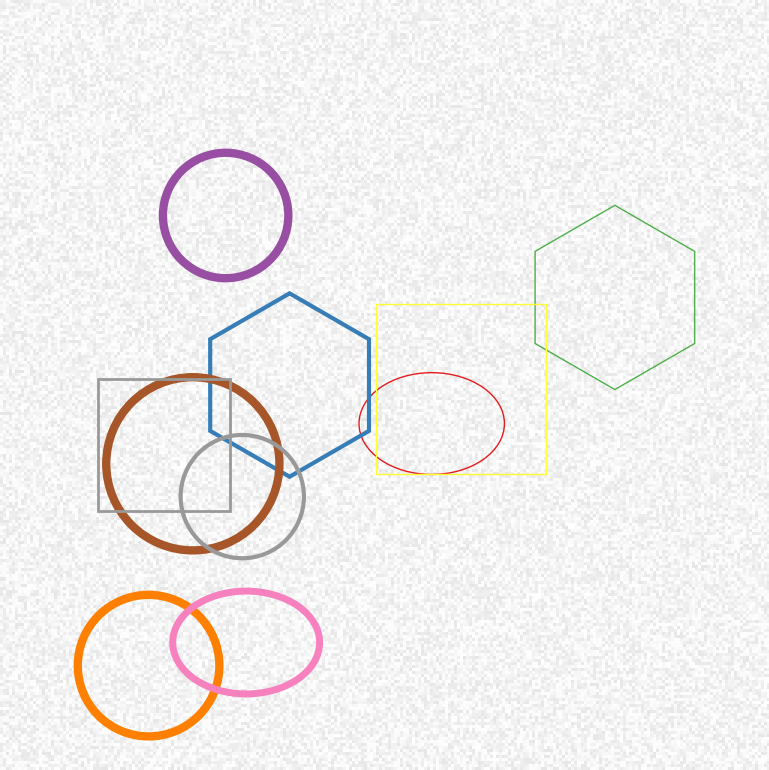[{"shape": "oval", "thickness": 0.5, "radius": 0.47, "center": [0.561, 0.45]}, {"shape": "hexagon", "thickness": 1.5, "radius": 0.6, "center": [0.376, 0.5]}, {"shape": "hexagon", "thickness": 0.5, "radius": 0.6, "center": [0.799, 0.614]}, {"shape": "circle", "thickness": 3, "radius": 0.41, "center": [0.293, 0.72]}, {"shape": "circle", "thickness": 3, "radius": 0.46, "center": [0.193, 0.136]}, {"shape": "square", "thickness": 0.5, "radius": 0.55, "center": [0.598, 0.495]}, {"shape": "circle", "thickness": 3, "radius": 0.56, "center": [0.25, 0.398]}, {"shape": "oval", "thickness": 2.5, "radius": 0.48, "center": [0.32, 0.166]}, {"shape": "square", "thickness": 1, "radius": 0.43, "center": [0.213, 0.422]}, {"shape": "circle", "thickness": 1.5, "radius": 0.4, "center": [0.315, 0.355]}]